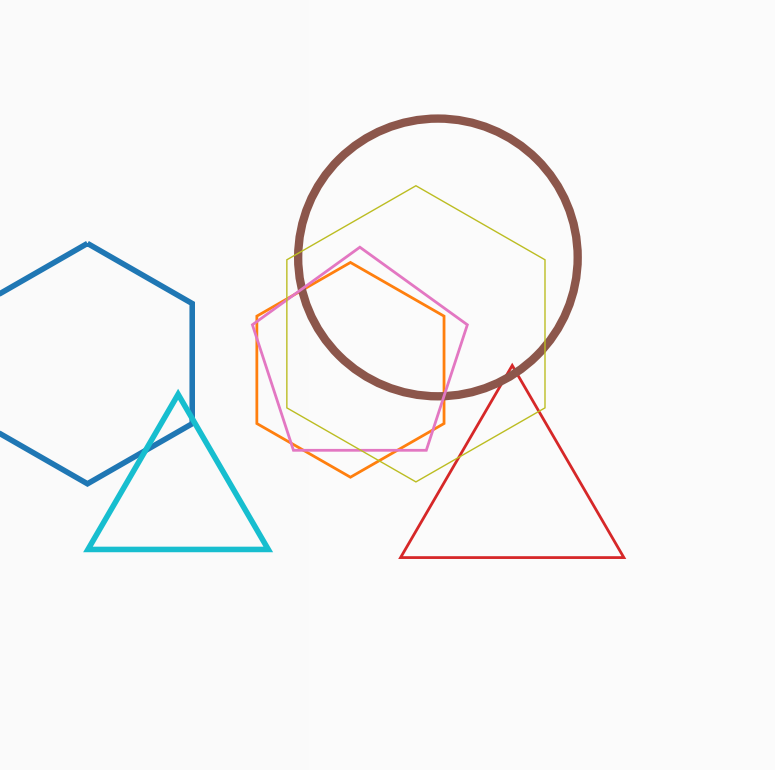[{"shape": "hexagon", "thickness": 2, "radius": 0.78, "center": [0.113, 0.528]}, {"shape": "hexagon", "thickness": 1, "radius": 0.7, "center": [0.452, 0.52]}, {"shape": "triangle", "thickness": 1, "radius": 0.83, "center": [0.661, 0.359]}, {"shape": "circle", "thickness": 3, "radius": 0.9, "center": [0.565, 0.666]}, {"shape": "pentagon", "thickness": 1, "radius": 0.73, "center": [0.464, 0.533]}, {"shape": "hexagon", "thickness": 0.5, "radius": 0.96, "center": [0.537, 0.566]}, {"shape": "triangle", "thickness": 2, "radius": 0.67, "center": [0.23, 0.354]}]